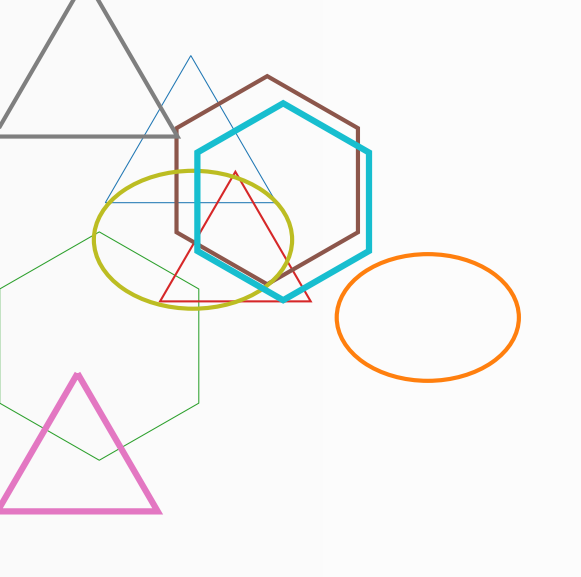[{"shape": "triangle", "thickness": 0.5, "radius": 0.85, "center": [0.328, 0.733]}, {"shape": "oval", "thickness": 2, "radius": 0.78, "center": [0.736, 0.449]}, {"shape": "hexagon", "thickness": 0.5, "radius": 0.99, "center": [0.171, 0.4]}, {"shape": "triangle", "thickness": 1, "radius": 0.75, "center": [0.405, 0.552]}, {"shape": "hexagon", "thickness": 2, "radius": 0.9, "center": [0.46, 0.687]}, {"shape": "triangle", "thickness": 3, "radius": 0.8, "center": [0.133, 0.193]}, {"shape": "triangle", "thickness": 2, "radius": 0.91, "center": [0.148, 0.854]}, {"shape": "oval", "thickness": 2, "radius": 0.85, "center": [0.332, 0.584]}, {"shape": "hexagon", "thickness": 3, "radius": 0.85, "center": [0.487, 0.65]}]